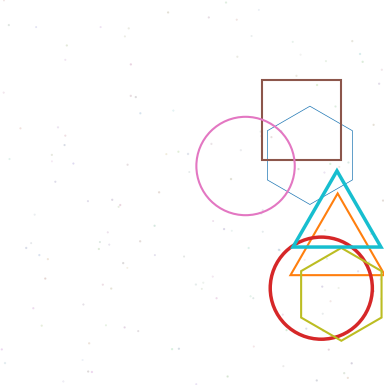[{"shape": "hexagon", "thickness": 0.5, "radius": 0.64, "center": [0.805, 0.597]}, {"shape": "triangle", "thickness": 1.5, "radius": 0.71, "center": [0.877, 0.356]}, {"shape": "circle", "thickness": 2.5, "radius": 0.66, "center": [0.835, 0.252]}, {"shape": "square", "thickness": 1.5, "radius": 0.51, "center": [0.784, 0.688]}, {"shape": "circle", "thickness": 1.5, "radius": 0.64, "center": [0.638, 0.569]}, {"shape": "hexagon", "thickness": 1.5, "radius": 0.6, "center": [0.887, 0.236]}, {"shape": "triangle", "thickness": 2.5, "radius": 0.66, "center": [0.875, 0.424]}]